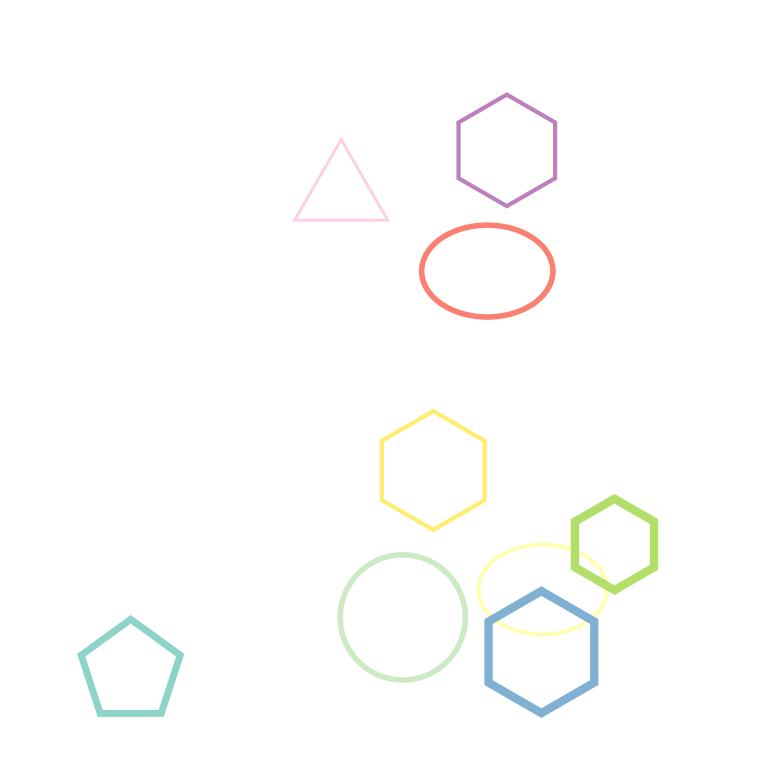[{"shape": "pentagon", "thickness": 2.5, "radius": 0.34, "center": [0.17, 0.128]}, {"shape": "oval", "thickness": 1.5, "radius": 0.42, "center": [0.705, 0.234]}, {"shape": "oval", "thickness": 2, "radius": 0.43, "center": [0.633, 0.648]}, {"shape": "hexagon", "thickness": 3, "radius": 0.4, "center": [0.703, 0.153]}, {"shape": "hexagon", "thickness": 3, "radius": 0.3, "center": [0.798, 0.293]}, {"shape": "triangle", "thickness": 1, "radius": 0.35, "center": [0.443, 0.749]}, {"shape": "hexagon", "thickness": 1.5, "radius": 0.36, "center": [0.658, 0.805]}, {"shape": "circle", "thickness": 2, "radius": 0.41, "center": [0.523, 0.198]}, {"shape": "hexagon", "thickness": 1.5, "radius": 0.39, "center": [0.563, 0.389]}]